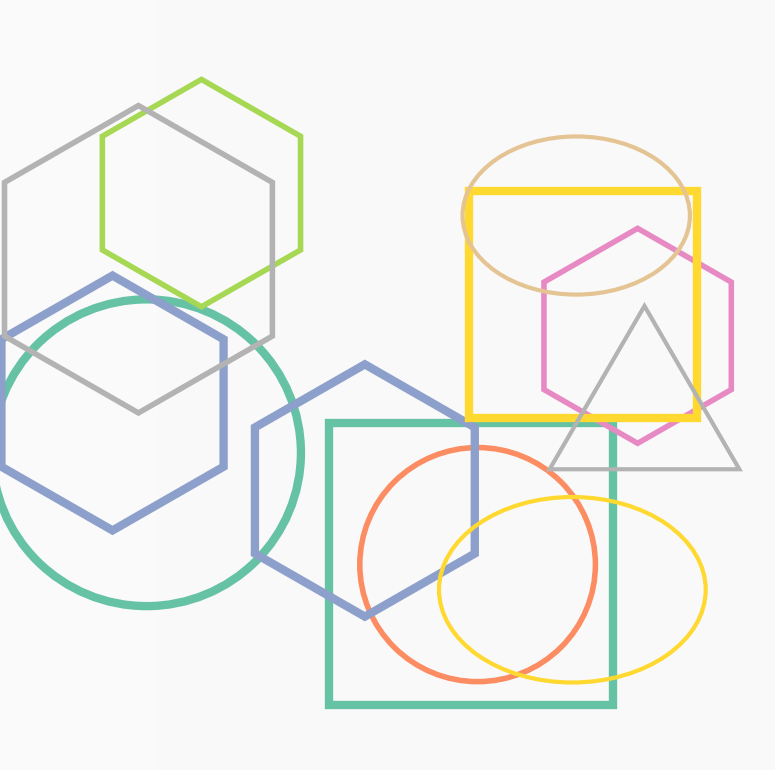[{"shape": "circle", "thickness": 3, "radius": 1.0, "center": [0.189, 0.412]}, {"shape": "square", "thickness": 3, "radius": 0.91, "center": [0.608, 0.268]}, {"shape": "circle", "thickness": 2, "radius": 0.76, "center": [0.616, 0.267]}, {"shape": "hexagon", "thickness": 3, "radius": 0.82, "center": [0.471, 0.363]}, {"shape": "hexagon", "thickness": 3, "radius": 0.83, "center": [0.145, 0.477]}, {"shape": "hexagon", "thickness": 2, "radius": 0.7, "center": [0.823, 0.564]}, {"shape": "hexagon", "thickness": 2, "radius": 0.74, "center": [0.26, 0.749]}, {"shape": "oval", "thickness": 1.5, "radius": 0.86, "center": [0.739, 0.234]}, {"shape": "square", "thickness": 3, "radius": 0.74, "center": [0.752, 0.605]}, {"shape": "oval", "thickness": 1.5, "radius": 0.73, "center": [0.744, 0.72]}, {"shape": "hexagon", "thickness": 2, "radius": 1.0, "center": [0.179, 0.663]}, {"shape": "triangle", "thickness": 1.5, "radius": 0.71, "center": [0.832, 0.461]}]